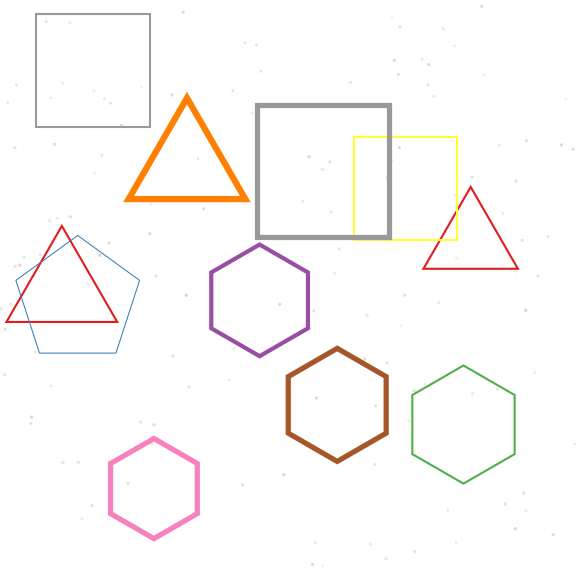[{"shape": "triangle", "thickness": 1, "radius": 0.47, "center": [0.815, 0.581]}, {"shape": "triangle", "thickness": 1, "radius": 0.55, "center": [0.107, 0.497]}, {"shape": "pentagon", "thickness": 0.5, "radius": 0.56, "center": [0.135, 0.479]}, {"shape": "hexagon", "thickness": 1, "radius": 0.51, "center": [0.803, 0.264]}, {"shape": "hexagon", "thickness": 2, "radius": 0.48, "center": [0.45, 0.479]}, {"shape": "triangle", "thickness": 3, "radius": 0.58, "center": [0.324, 0.713]}, {"shape": "square", "thickness": 1, "radius": 0.44, "center": [0.702, 0.673]}, {"shape": "hexagon", "thickness": 2.5, "radius": 0.49, "center": [0.584, 0.298]}, {"shape": "hexagon", "thickness": 2.5, "radius": 0.43, "center": [0.267, 0.153]}, {"shape": "square", "thickness": 2.5, "radius": 0.57, "center": [0.559, 0.703]}, {"shape": "square", "thickness": 1, "radius": 0.49, "center": [0.161, 0.877]}]